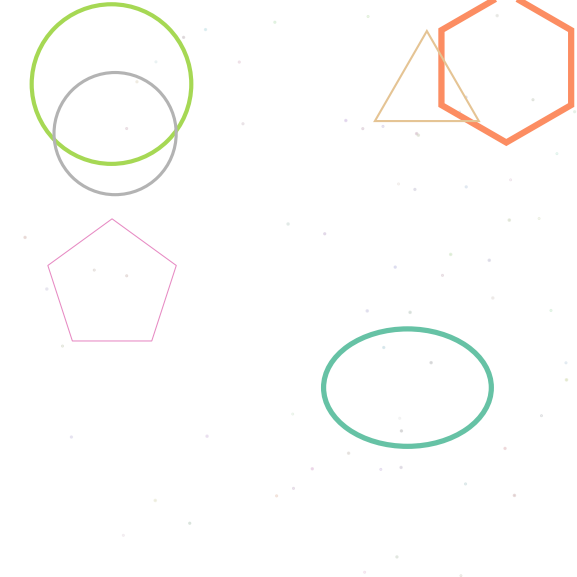[{"shape": "oval", "thickness": 2.5, "radius": 0.73, "center": [0.706, 0.328]}, {"shape": "hexagon", "thickness": 3, "radius": 0.65, "center": [0.877, 0.882]}, {"shape": "pentagon", "thickness": 0.5, "radius": 0.58, "center": [0.194, 0.503]}, {"shape": "circle", "thickness": 2, "radius": 0.69, "center": [0.193, 0.854]}, {"shape": "triangle", "thickness": 1, "radius": 0.52, "center": [0.739, 0.841]}, {"shape": "circle", "thickness": 1.5, "radius": 0.53, "center": [0.199, 0.768]}]